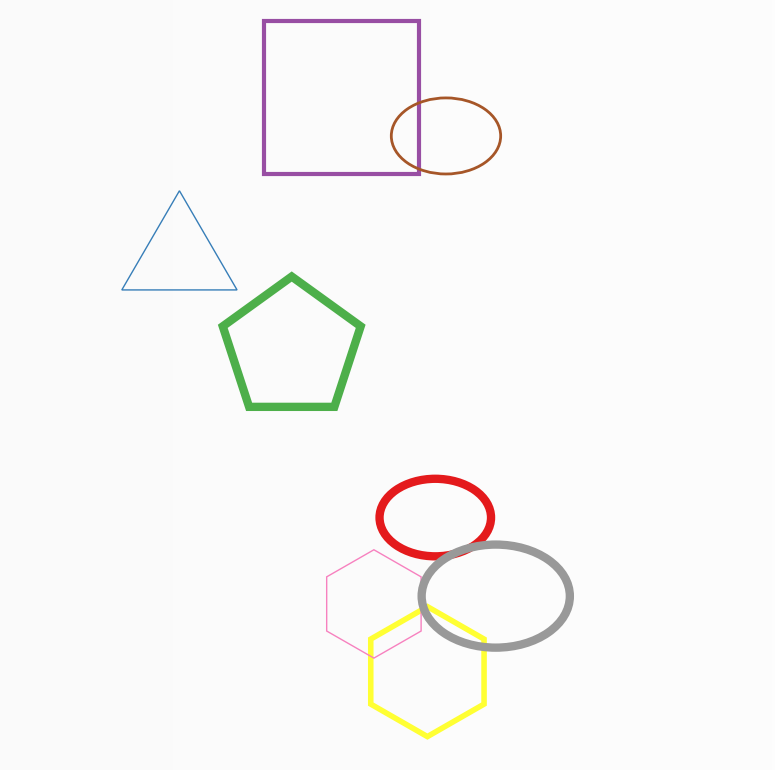[{"shape": "oval", "thickness": 3, "radius": 0.36, "center": [0.562, 0.328]}, {"shape": "triangle", "thickness": 0.5, "radius": 0.43, "center": [0.232, 0.666]}, {"shape": "pentagon", "thickness": 3, "radius": 0.47, "center": [0.376, 0.547]}, {"shape": "square", "thickness": 1.5, "radius": 0.5, "center": [0.44, 0.873]}, {"shape": "hexagon", "thickness": 2, "radius": 0.42, "center": [0.551, 0.128]}, {"shape": "oval", "thickness": 1, "radius": 0.35, "center": [0.575, 0.823]}, {"shape": "hexagon", "thickness": 0.5, "radius": 0.35, "center": [0.482, 0.216]}, {"shape": "oval", "thickness": 3, "radius": 0.48, "center": [0.64, 0.226]}]